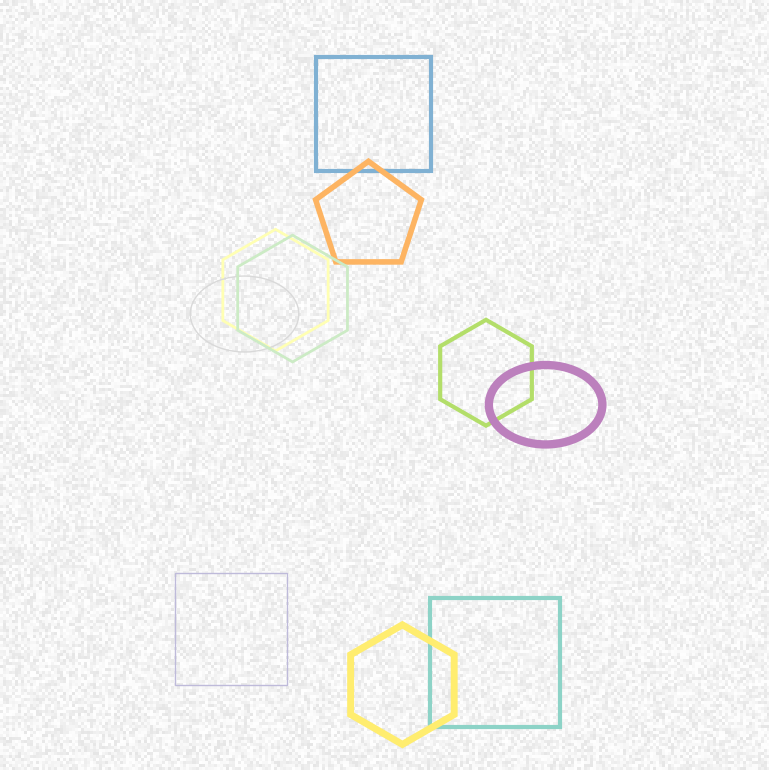[{"shape": "square", "thickness": 1.5, "radius": 0.42, "center": [0.643, 0.139]}, {"shape": "hexagon", "thickness": 1, "radius": 0.39, "center": [0.358, 0.623]}, {"shape": "square", "thickness": 0.5, "radius": 0.36, "center": [0.3, 0.184]}, {"shape": "square", "thickness": 1.5, "radius": 0.37, "center": [0.485, 0.852]}, {"shape": "pentagon", "thickness": 2, "radius": 0.36, "center": [0.479, 0.718]}, {"shape": "hexagon", "thickness": 1.5, "radius": 0.34, "center": [0.631, 0.516]}, {"shape": "oval", "thickness": 0.5, "radius": 0.35, "center": [0.318, 0.592]}, {"shape": "oval", "thickness": 3, "radius": 0.37, "center": [0.709, 0.474]}, {"shape": "hexagon", "thickness": 1, "radius": 0.41, "center": [0.38, 0.612]}, {"shape": "hexagon", "thickness": 2.5, "radius": 0.39, "center": [0.523, 0.111]}]